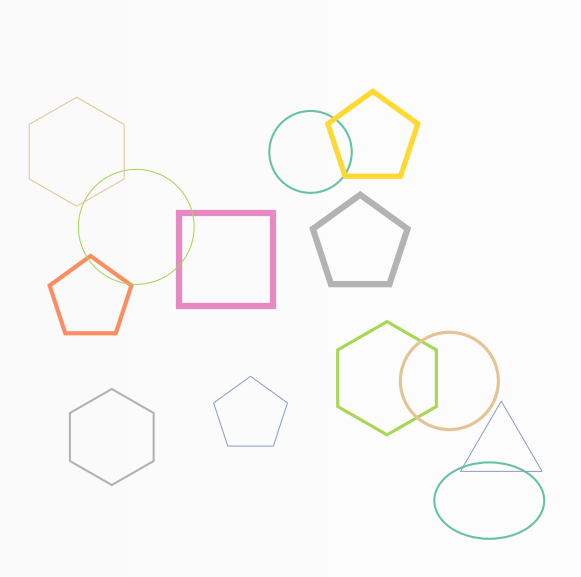[{"shape": "oval", "thickness": 1, "radius": 0.47, "center": [0.842, 0.132]}, {"shape": "circle", "thickness": 1, "radius": 0.35, "center": [0.534, 0.736]}, {"shape": "pentagon", "thickness": 2, "radius": 0.37, "center": [0.156, 0.482]}, {"shape": "triangle", "thickness": 0.5, "radius": 0.41, "center": [0.862, 0.223]}, {"shape": "pentagon", "thickness": 0.5, "radius": 0.33, "center": [0.431, 0.281]}, {"shape": "square", "thickness": 3, "radius": 0.4, "center": [0.389, 0.549]}, {"shape": "hexagon", "thickness": 1.5, "radius": 0.49, "center": [0.666, 0.344]}, {"shape": "circle", "thickness": 0.5, "radius": 0.5, "center": [0.234, 0.606]}, {"shape": "pentagon", "thickness": 2.5, "radius": 0.41, "center": [0.641, 0.76]}, {"shape": "circle", "thickness": 1.5, "radius": 0.42, "center": [0.773, 0.34]}, {"shape": "hexagon", "thickness": 0.5, "radius": 0.47, "center": [0.132, 0.736]}, {"shape": "pentagon", "thickness": 3, "radius": 0.43, "center": [0.62, 0.576]}, {"shape": "hexagon", "thickness": 1, "radius": 0.42, "center": [0.192, 0.242]}]